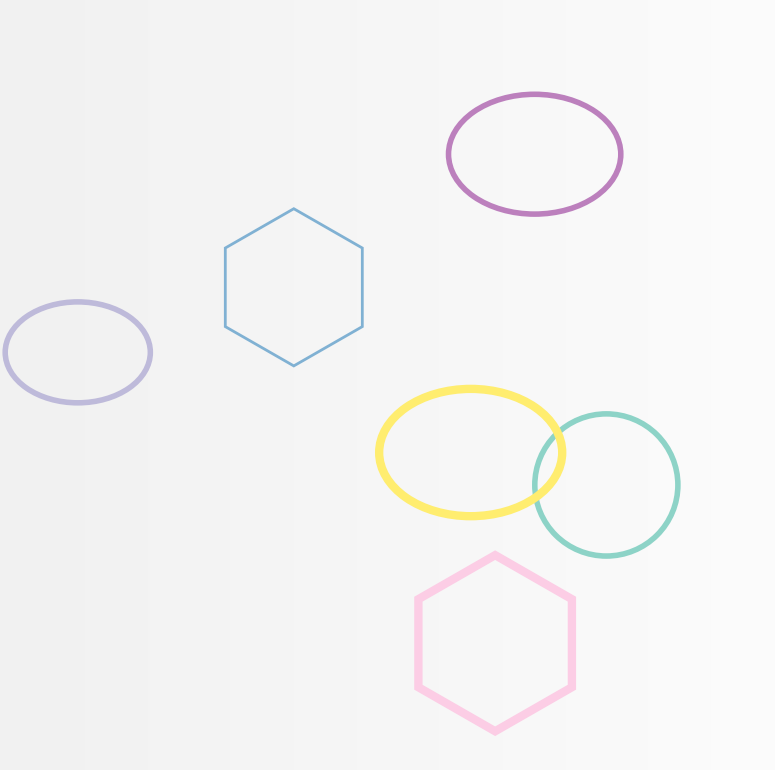[{"shape": "circle", "thickness": 2, "radius": 0.46, "center": [0.782, 0.37]}, {"shape": "oval", "thickness": 2, "radius": 0.47, "center": [0.1, 0.542]}, {"shape": "hexagon", "thickness": 1, "radius": 0.51, "center": [0.379, 0.627]}, {"shape": "hexagon", "thickness": 3, "radius": 0.57, "center": [0.639, 0.165]}, {"shape": "oval", "thickness": 2, "radius": 0.56, "center": [0.69, 0.8]}, {"shape": "oval", "thickness": 3, "radius": 0.59, "center": [0.607, 0.412]}]